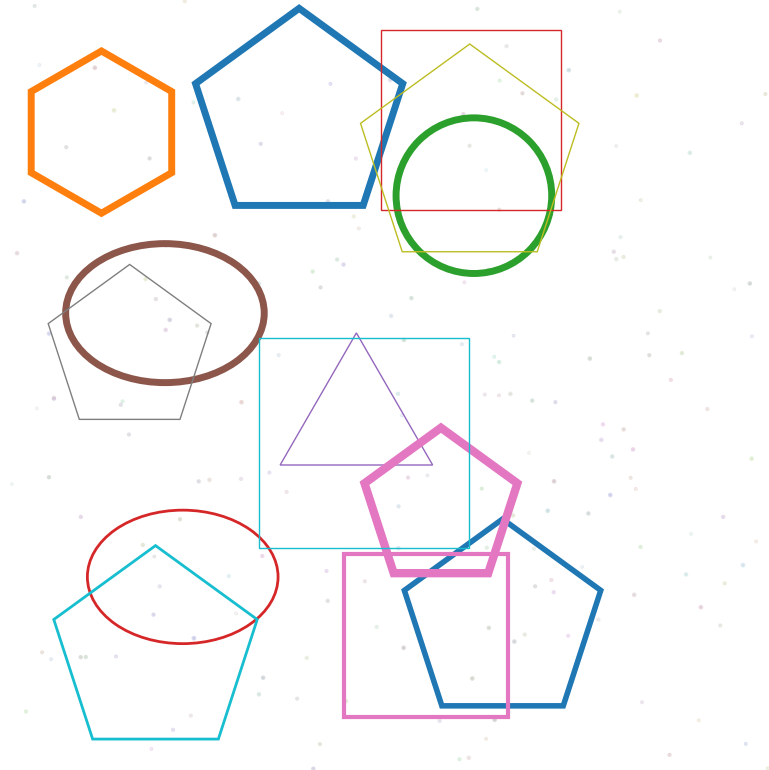[{"shape": "pentagon", "thickness": 2, "radius": 0.67, "center": [0.653, 0.192]}, {"shape": "pentagon", "thickness": 2.5, "radius": 0.71, "center": [0.388, 0.848]}, {"shape": "hexagon", "thickness": 2.5, "radius": 0.53, "center": [0.132, 0.828]}, {"shape": "circle", "thickness": 2.5, "radius": 0.51, "center": [0.615, 0.746]}, {"shape": "oval", "thickness": 1, "radius": 0.62, "center": [0.237, 0.251]}, {"shape": "square", "thickness": 0.5, "radius": 0.58, "center": [0.612, 0.844]}, {"shape": "triangle", "thickness": 0.5, "radius": 0.57, "center": [0.463, 0.453]}, {"shape": "oval", "thickness": 2.5, "radius": 0.64, "center": [0.214, 0.593]}, {"shape": "pentagon", "thickness": 3, "radius": 0.52, "center": [0.573, 0.34]}, {"shape": "square", "thickness": 1.5, "radius": 0.53, "center": [0.553, 0.175]}, {"shape": "pentagon", "thickness": 0.5, "radius": 0.56, "center": [0.168, 0.545]}, {"shape": "pentagon", "thickness": 0.5, "radius": 0.75, "center": [0.61, 0.794]}, {"shape": "square", "thickness": 0.5, "radius": 0.68, "center": [0.473, 0.425]}, {"shape": "pentagon", "thickness": 1, "radius": 0.69, "center": [0.202, 0.153]}]